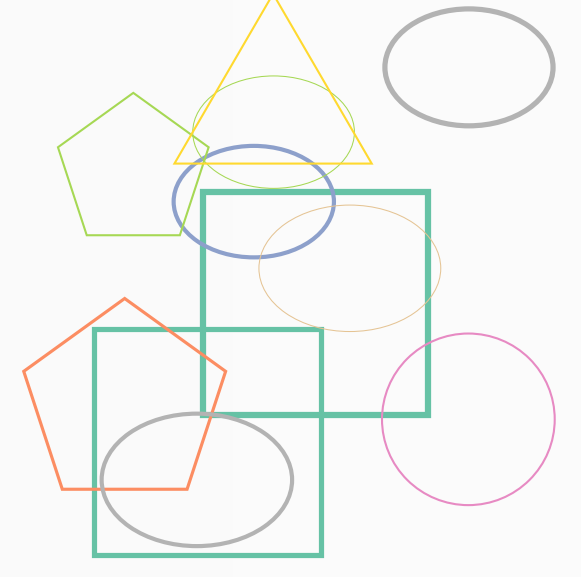[{"shape": "square", "thickness": 3, "radius": 0.97, "center": [0.543, 0.474]}, {"shape": "square", "thickness": 2.5, "radius": 0.98, "center": [0.357, 0.234]}, {"shape": "pentagon", "thickness": 1.5, "radius": 0.91, "center": [0.215, 0.3]}, {"shape": "oval", "thickness": 2, "radius": 0.69, "center": [0.437, 0.65]}, {"shape": "circle", "thickness": 1, "radius": 0.74, "center": [0.806, 0.273]}, {"shape": "oval", "thickness": 0.5, "radius": 0.7, "center": [0.471, 0.77]}, {"shape": "pentagon", "thickness": 1, "radius": 0.68, "center": [0.229, 0.702]}, {"shape": "triangle", "thickness": 1, "radius": 0.98, "center": [0.47, 0.814]}, {"shape": "oval", "thickness": 0.5, "radius": 0.78, "center": [0.602, 0.535]}, {"shape": "oval", "thickness": 2, "radius": 0.82, "center": [0.339, 0.168]}, {"shape": "oval", "thickness": 2.5, "radius": 0.72, "center": [0.807, 0.882]}]